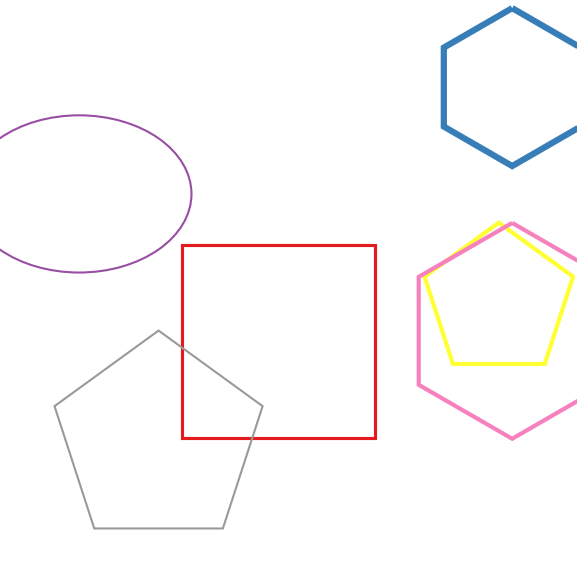[{"shape": "square", "thickness": 1.5, "radius": 0.84, "center": [0.482, 0.408]}, {"shape": "hexagon", "thickness": 3, "radius": 0.68, "center": [0.887, 0.848]}, {"shape": "oval", "thickness": 1, "radius": 0.97, "center": [0.137, 0.663]}, {"shape": "pentagon", "thickness": 2, "radius": 0.68, "center": [0.864, 0.478]}, {"shape": "hexagon", "thickness": 2, "radius": 0.93, "center": [0.887, 0.426]}, {"shape": "pentagon", "thickness": 1, "radius": 0.95, "center": [0.275, 0.237]}]